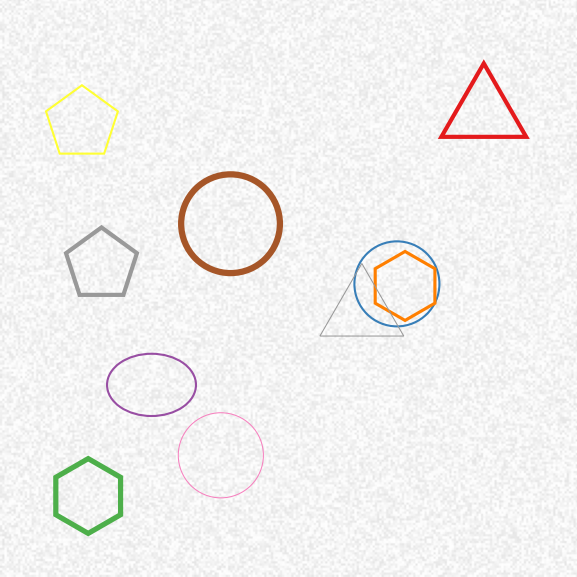[{"shape": "triangle", "thickness": 2, "radius": 0.42, "center": [0.838, 0.805]}, {"shape": "circle", "thickness": 1, "radius": 0.37, "center": [0.687, 0.508]}, {"shape": "hexagon", "thickness": 2.5, "radius": 0.32, "center": [0.153, 0.14]}, {"shape": "oval", "thickness": 1, "radius": 0.39, "center": [0.262, 0.333]}, {"shape": "hexagon", "thickness": 1.5, "radius": 0.3, "center": [0.701, 0.504]}, {"shape": "pentagon", "thickness": 1, "radius": 0.33, "center": [0.142, 0.786]}, {"shape": "circle", "thickness": 3, "radius": 0.43, "center": [0.399, 0.612]}, {"shape": "circle", "thickness": 0.5, "radius": 0.37, "center": [0.382, 0.211]}, {"shape": "triangle", "thickness": 0.5, "radius": 0.42, "center": [0.627, 0.459]}, {"shape": "pentagon", "thickness": 2, "radius": 0.32, "center": [0.176, 0.541]}]